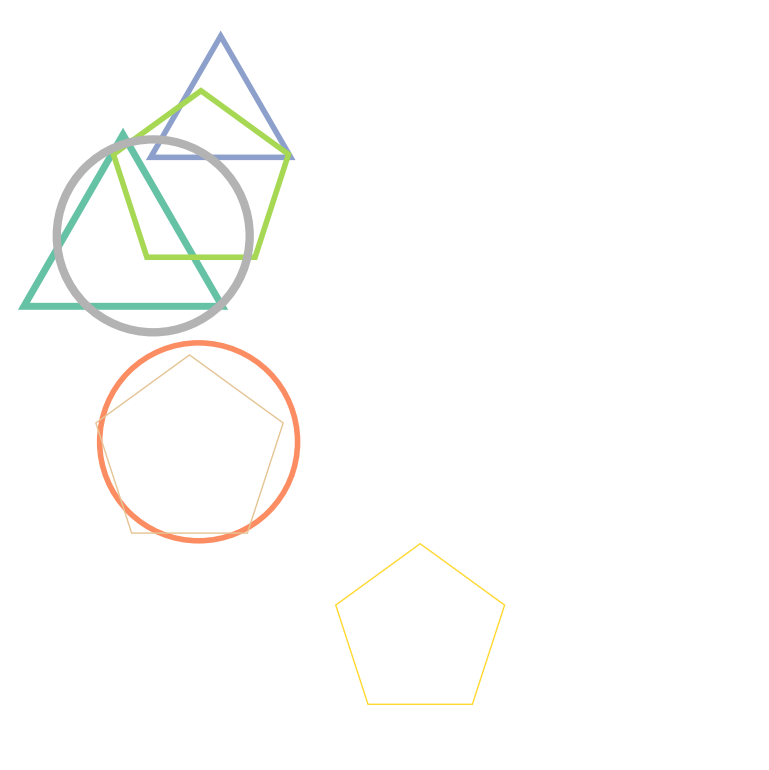[{"shape": "triangle", "thickness": 2.5, "radius": 0.74, "center": [0.16, 0.677]}, {"shape": "circle", "thickness": 2, "radius": 0.64, "center": [0.258, 0.426]}, {"shape": "triangle", "thickness": 2, "radius": 0.53, "center": [0.287, 0.848]}, {"shape": "pentagon", "thickness": 2, "radius": 0.6, "center": [0.261, 0.763]}, {"shape": "pentagon", "thickness": 0.5, "radius": 0.58, "center": [0.546, 0.179]}, {"shape": "pentagon", "thickness": 0.5, "radius": 0.64, "center": [0.246, 0.411]}, {"shape": "circle", "thickness": 3, "radius": 0.63, "center": [0.199, 0.694]}]